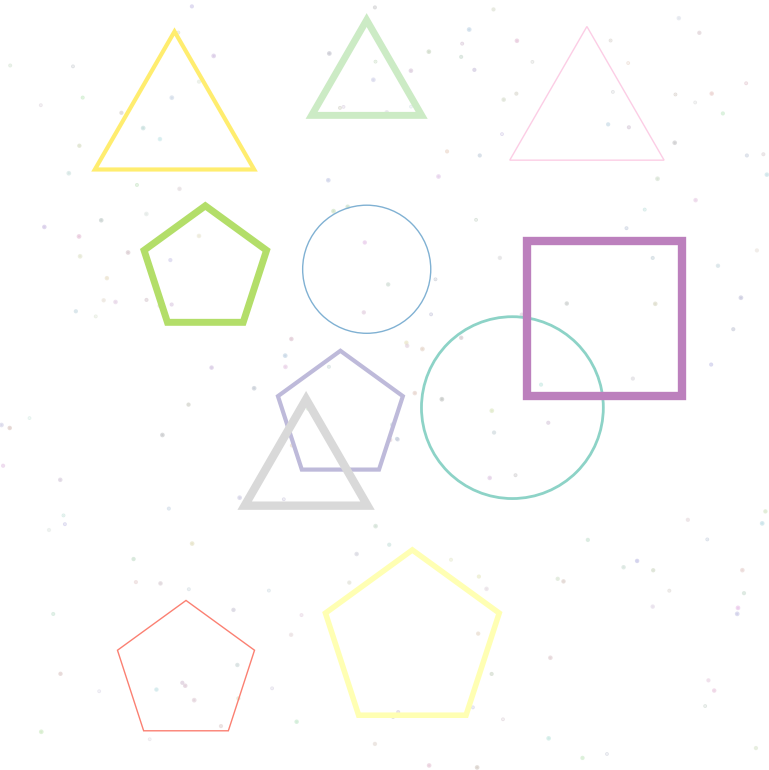[{"shape": "circle", "thickness": 1, "radius": 0.59, "center": [0.665, 0.471]}, {"shape": "pentagon", "thickness": 2, "radius": 0.59, "center": [0.536, 0.167]}, {"shape": "pentagon", "thickness": 1.5, "radius": 0.43, "center": [0.442, 0.459]}, {"shape": "pentagon", "thickness": 0.5, "radius": 0.47, "center": [0.242, 0.127]}, {"shape": "circle", "thickness": 0.5, "radius": 0.42, "center": [0.476, 0.65]}, {"shape": "pentagon", "thickness": 2.5, "radius": 0.42, "center": [0.267, 0.649]}, {"shape": "triangle", "thickness": 0.5, "radius": 0.58, "center": [0.762, 0.85]}, {"shape": "triangle", "thickness": 3, "radius": 0.46, "center": [0.398, 0.389]}, {"shape": "square", "thickness": 3, "radius": 0.51, "center": [0.785, 0.586]}, {"shape": "triangle", "thickness": 2.5, "radius": 0.41, "center": [0.476, 0.891]}, {"shape": "triangle", "thickness": 1.5, "radius": 0.6, "center": [0.227, 0.84]}]